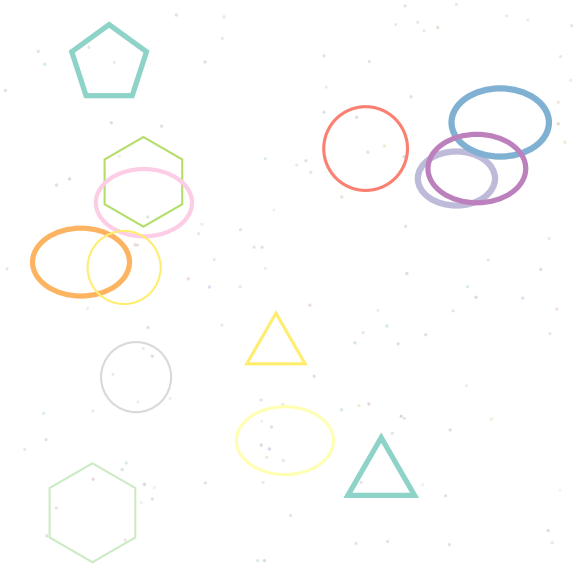[{"shape": "triangle", "thickness": 2.5, "radius": 0.33, "center": [0.66, 0.175]}, {"shape": "pentagon", "thickness": 2.5, "radius": 0.34, "center": [0.189, 0.889]}, {"shape": "oval", "thickness": 1.5, "radius": 0.42, "center": [0.493, 0.236]}, {"shape": "oval", "thickness": 3, "radius": 0.33, "center": [0.79, 0.69]}, {"shape": "circle", "thickness": 1.5, "radius": 0.36, "center": [0.633, 0.742]}, {"shape": "oval", "thickness": 3, "radius": 0.42, "center": [0.866, 0.787]}, {"shape": "oval", "thickness": 2.5, "radius": 0.42, "center": [0.14, 0.545]}, {"shape": "hexagon", "thickness": 1, "radius": 0.39, "center": [0.248, 0.684]}, {"shape": "oval", "thickness": 2, "radius": 0.42, "center": [0.249, 0.648]}, {"shape": "circle", "thickness": 1, "radius": 0.3, "center": [0.236, 0.346]}, {"shape": "oval", "thickness": 2.5, "radius": 0.42, "center": [0.826, 0.707]}, {"shape": "hexagon", "thickness": 1, "radius": 0.43, "center": [0.16, 0.111]}, {"shape": "triangle", "thickness": 1.5, "radius": 0.29, "center": [0.478, 0.398]}, {"shape": "circle", "thickness": 1, "radius": 0.32, "center": [0.215, 0.536]}]